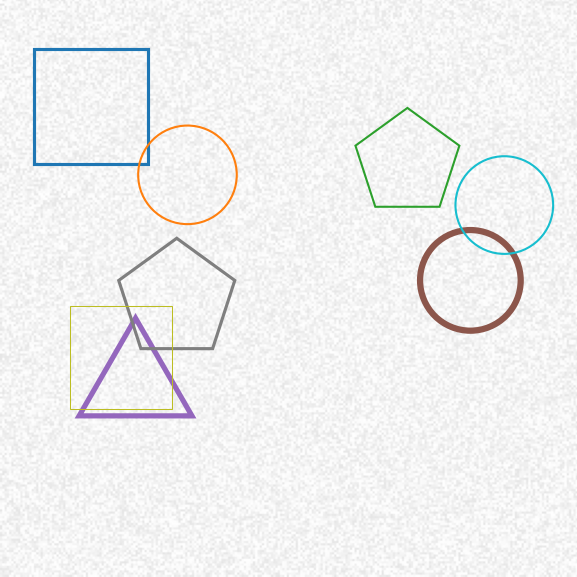[{"shape": "square", "thickness": 1.5, "radius": 0.49, "center": [0.157, 0.815]}, {"shape": "circle", "thickness": 1, "radius": 0.43, "center": [0.325, 0.696]}, {"shape": "pentagon", "thickness": 1, "radius": 0.47, "center": [0.705, 0.718]}, {"shape": "triangle", "thickness": 2.5, "radius": 0.56, "center": [0.235, 0.335]}, {"shape": "circle", "thickness": 3, "radius": 0.44, "center": [0.814, 0.514]}, {"shape": "pentagon", "thickness": 1.5, "radius": 0.53, "center": [0.306, 0.481]}, {"shape": "square", "thickness": 0.5, "radius": 0.44, "center": [0.21, 0.38]}, {"shape": "circle", "thickness": 1, "radius": 0.42, "center": [0.873, 0.644]}]